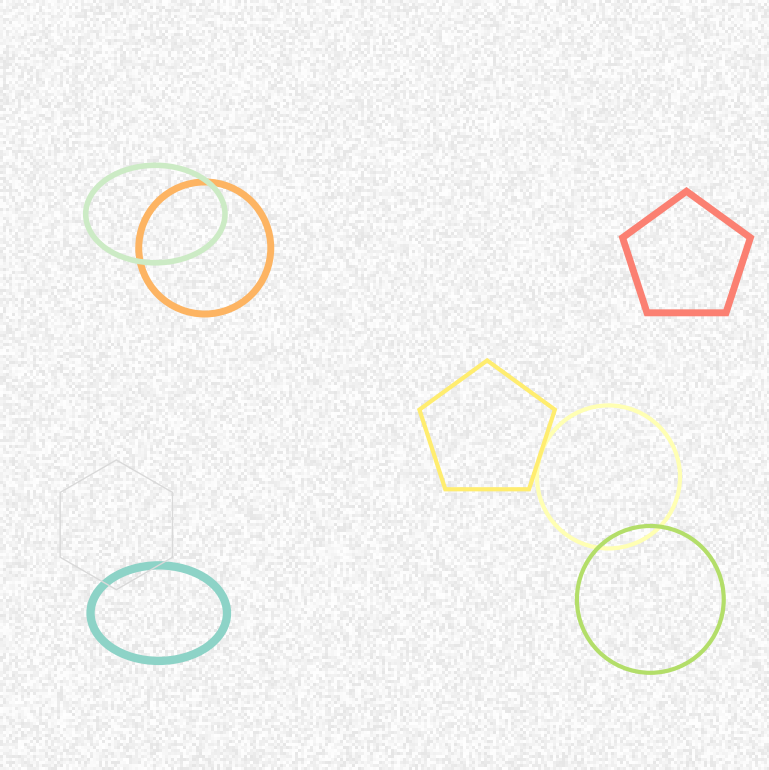[{"shape": "oval", "thickness": 3, "radius": 0.44, "center": [0.206, 0.204]}, {"shape": "circle", "thickness": 1.5, "radius": 0.46, "center": [0.79, 0.381]}, {"shape": "pentagon", "thickness": 2.5, "radius": 0.44, "center": [0.892, 0.664]}, {"shape": "circle", "thickness": 2.5, "radius": 0.43, "center": [0.266, 0.678]}, {"shape": "circle", "thickness": 1.5, "radius": 0.48, "center": [0.845, 0.222]}, {"shape": "hexagon", "thickness": 0.5, "radius": 0.42, "center": [0.151, 0.318]}, {"shape": "oval", "thickness": 2, "radius": 0.45, "center": [0.202, 0.722]}, {"shape": "pentagon", "thickness": 1.5, "radius": 0.46, "center": [0.633, 0.439]}]